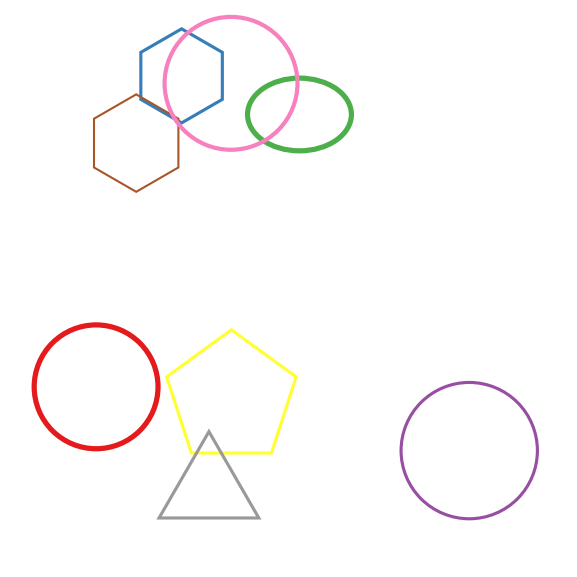[{"shape": "circle", "thickness": 2.5, "radius": 0.54, "center": [0.166, 0.329]}, {"shape": "hexagon", "thickness": 1.5, "radius": 0.41, "center": [0.314, 0.868]}, {"shape": "oval", "thickness": 2.5, "radius": 0.45, "center": [0.519, 0.801]}, {"shape": "circle", "thickness": 1.5, "radius": 0.59, "center": [0.813, 0.219]}, {"shape": "pentagon", "thickness": 1.5, "radius": 0.59, "center": [0.401, 0.31]}, {"shape": "hexagon", "thickness": 1, "radius": 0.42, "center": [0.236, 0.751]}, {"shape": "circle", "thickness": 2, "radius": 0.58, "center": [0.4, 0.855]}, {"shape": "triangle", "thickness": 1.5, "radius": 0.5, "center": [0.362, 0.152]}]